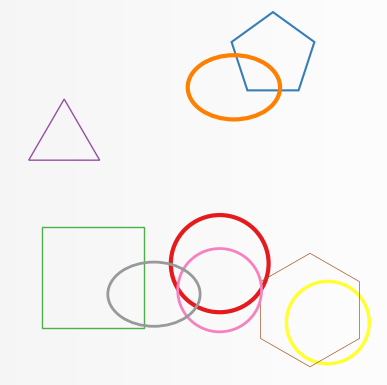[{"shape": "circle", "thickness": 3, "radius": 0.63, "center": [0.567, 0.315]}, {"shape": "pentagon", "thickness": 1.5, "radius": 0.56, "center": [0.704, 0.856]}, {"shape": "square", "thickness": 1, "radius": 0.66, "center": [0.239, 0.279]}, {"shape": "triangle", "thickness": 1, "radius": 0.53, "center": [0.166, 0.637]}, {"shape": "oval", "thickness": 3, "radius": 0.6, "center": [0.604, 0.773]}, {"shape": "circle", "thickness": 2.5, "radius": 0.53, "center": [0.846, 0.162]}, {"shape": "hexagon", "thickness": 0.5, "radius": 0.74, "center": [0.8, 0.195]}, {"shape": "circle", "thickness": 2, "radius": 0.54, "center": [0.567, 0.246]}, {"shape": "oval", "thickness": 2, "radius": 0.6, "center": [0.397, 0.236]}]